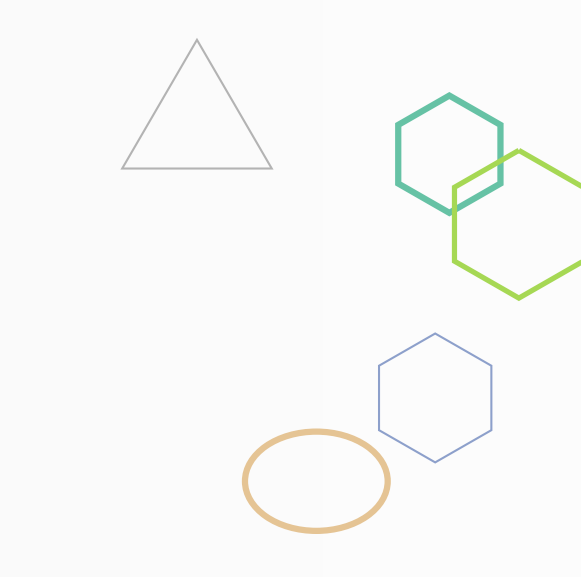[{"shape": "hexagon", "thickness": 3, "radius": 0.51, "center": [0.773, 0.732]}, {"shape": "hexagon", "thickness": 1, "radius": 0.56, "center": [0.749, 0.31]}, {"shape": "hexagon", "thickness": 2.5, "radius": 0.64, "center": [0.893, 0.611]}, {"shape": "oval", "thickness": 3, "radius": 0.61, "center": [0.544, 0.166]}, {"shape": "triangle", "thickness": 1, "radius": 0.74, "center": [0.339, 0.782]}]